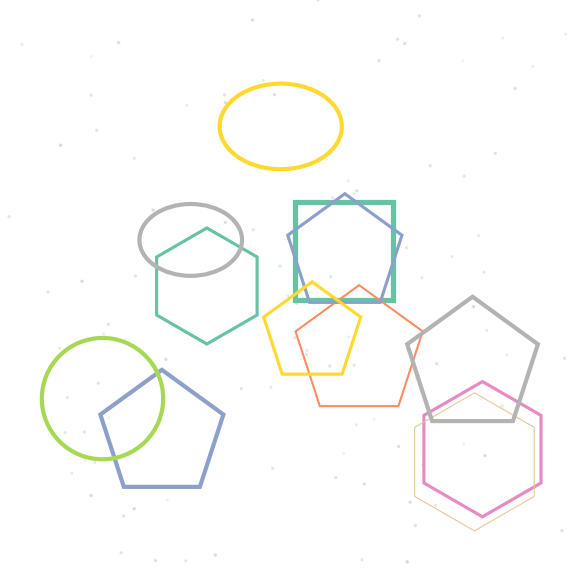[{"shape": "square", "thickness": 2.5, "radius": 0.43, "center": [0.596, 0.564]}, {"shape": "hexagon", "thickness": 1.5, "radius": 0.5, "center": [0.358, 0.504]}, {"shape": "pentagon", "thickness": 1, "radius": 0.58, "center": [0.622, 0.39]}, {"shape": "pentagon", "thickness": 1.5, "radius": 0.52, "center": [0.597, 0.56]}, {"shape": "pentagon", "thickness": 2, "radius": 0.56, "center": [0.28, 0.247]}, {"shape": "hexagon", "thickness": 1.5, "radius": 0.59, "center": [0.835, 0.221]}, {"shape": "circle", "thickness": 2, "radius": 0.53, "center": [0.177, 0.309]}, {"shape": "oval", "thickness": 2, "radius": 0.53, "center": [0.486, 0.78]}, {"shape": "pentagon", "thickness": 1.5, "radius": 0.44, "center": [0.541, 0.423]}, {"shape": "hexagon", "thickness": 0.5, "radius": 0.6, "center": [0.822, 0.199]}, {"shape": "oval", "thickness": 2, "radius": 0.44, "center": [0.33, 0.584]}, {"shape": "pentagon", "thickness": 2, "radius": 0.6, "center": [0.818, 0.366]}]